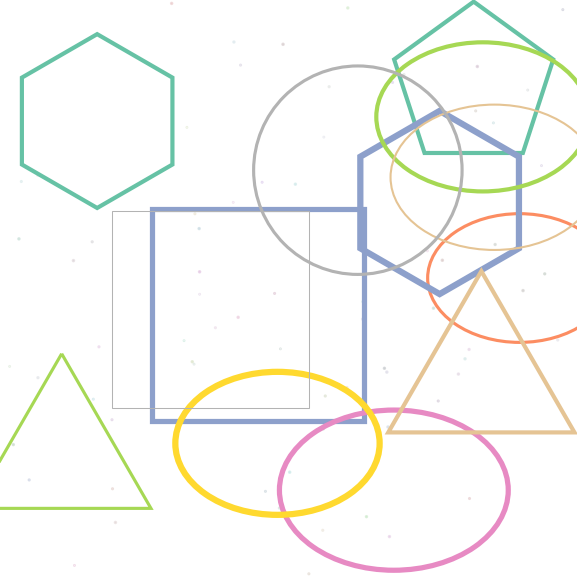[{"shape": "hexagon", "thickness": 2, "radius": 0.75, "center": [0.168, 0.789]}, {"shape": "pentagon", "thickness": 2, "radius": 0.72, "center": [0.82, 0.851]}, {"shape": "oval", "thickness": 1.5, "radius": 0.8, "center": [0.9, 0.518]}, {"shape": "hexagon", "thickness": 3, "radius": 0.79, "center": [0.761, 0.649]}, {"shape": "square", "thickness": 2.5, "radius": 0.92, "center": [0.446, 0.454]}, {"shape": "oval", "thickness": 2.5, "radius": 0.99, "center": [0.682, 0.15]}, {"shape": "oval", "thickness": 2, "radius": 0.92, "center": [0.836, 0.797]}, {"shape": "triangle", "thickness": 1.5, "radius": 0.89, "center": [0.107, 0.208]}, {"shape": "oval", "thickness": 3, "radius": 0.88, "center": [0.48, 0.231]}, {"shape": "triangle", "thickness": 2, "radius": 0.93, "center": [0.834, 0.343]}, {"shape": "oval", "thickness": 1, "radius": 0.9, "center": [0.856, 0.692]}, {"shape": "circle", "thickness": 1.5, "radius": 0.9, "center": [0.62, 0.704]}, {"shape": "square", "thickness": 0.5, "radius": 0.85, "center": [0.365, 0.464]}]